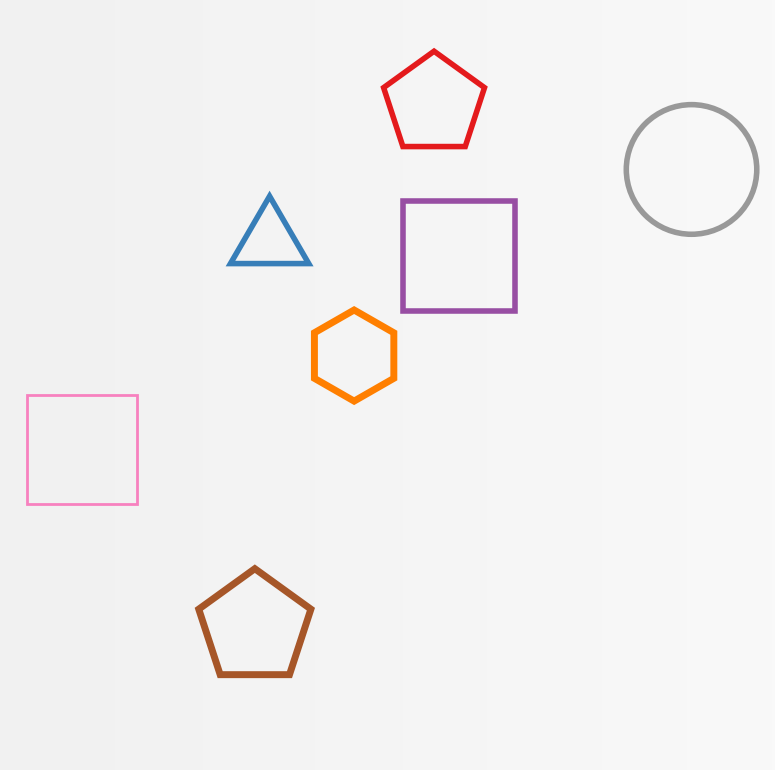[{"shape": "pentagon", "thickness": 2, "radius": 0.34, "center": [0.56, 0.865]}, {"shape": "triangle", "thickness": 2, "radius": 0.29, "center": [0.348, 0.687]}, {"shape": "square", "thickness": 2, "radius": 0.36, "center": [0.592, 0.667]}, {"shape": "hexagon", "thickness": 2.5, "radius": 0.3, "center": [0.457, 0.538]}, {"shape": "pentagon", "thickness": 2.5, "radius": 0.38, "center": [0.329, 0.185]}, {"shape": "square", "thickness": 1, "radius": 0.35, "center": [0.105, 0.416]}, {"shape": "circle", "thickness": 2, "radius": 0.42, "center": [0.892, 0.78]}]